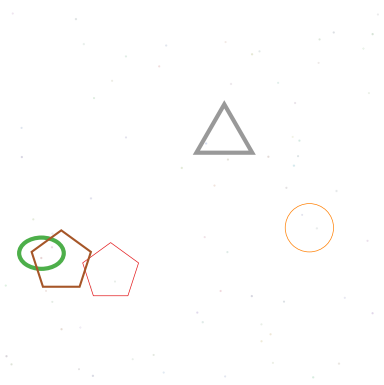[{"shape": "pentagon", "thickness": 0.5, "radius": 0.38, "center": [0.287, 0.294]}, {"shape": "oval", "thickness": 3, "radius": 0.29, "center": [0.108, 0.342]}, {"shape": "circle", "thickness": 0.5, "radius": 0.31, "center": [0.804, 0.408]}, {"shape": "pentagon", "thickness": 1.5, "radius": 0.4, "center": [0.159, 0.321]}, {"shape": "triangle", "thickness": 3, "radius": 0.42, "center": [0.583, 0.645]}]